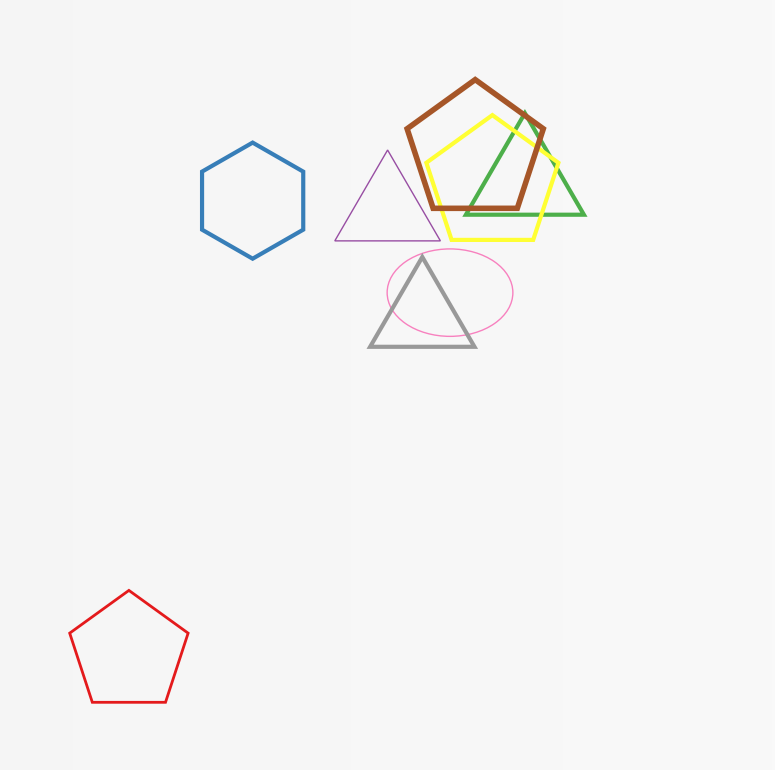[{"shape": "pentagon", "thickness": 1, "radius": 0.4, "center": [0.166, 0.153]}, {"shape": "hexagon", "thickness": 1.5, "radius": 0.38, "center": [0.326, 0.739]}, {"shape": "triangle", "thickness": 1.5, "radius": 0.44, "center": [0.677, 0.765]}, {"shape": "triangle", "thickness": 0.5, "radius": 0.39, "center": [0.5, 0.727]}, {"shape": "pentagon", "thickness": 1.5, "radius": 0.45, "center": [0.635, 0.761]}, {"shape": "pentagon", "thickness": 2, "radius": 0.46, "center": [0.613, 0.804]}, {"shape": "oval", "thickness": 0.5, "radius": 0.41, "center": [0.581, 0.62]}, {"shape": "triangle", "thickness": 1.5, "radius": 0.39, "center": [0.545, 0.588]}]